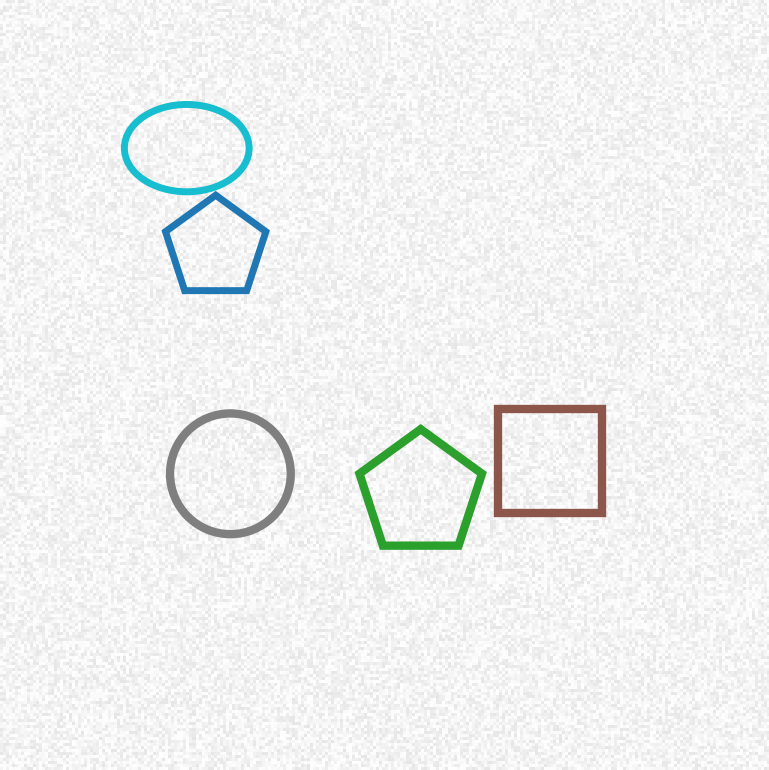[{"shape": "pentagon", "thickness": 2.5, "radius": 0.34, "center": [0.28, 0.678]}, {"shape": "pentagon", "thickness": 3, "radius": 0.42, "center": [0.546, 0.359]}, {"shape": "square", "thickness": 3, "radius": 0.34, "center": [0.714, 0.401]}, {"shape": "circle", "thickness": 3, "radius": 0.39, "center": [0.299, 0.385]}, {"shape": "oval", "thickness": 2.5, "radius": 0.4, "center": [0.243, 0.808]}]